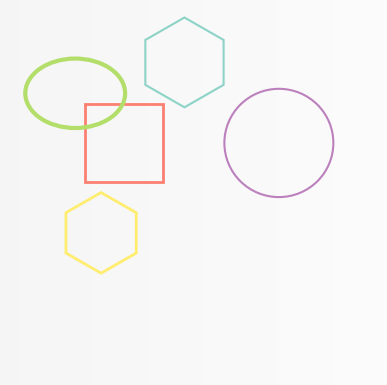[{"shape": "hexagon", "thickness": 1.5, "radius": 0.58, "center": [0.476, 0.838]}, {"shape": "square", "thickness": 2, "radius": 0.51, "center": [0.32, 0.628]}, {"shape": "oval", "thickness": 3, "radius": 0.64, "center": [0.194, 0.758]}, {"shape": "circle", "thickness": 1.5, "radius": 0.7, "center": [0.72, 0.629]}, {"shape": "hexagon", "thickness": 2, "radius": 0.52, "center": [0.261, 0.395]}]